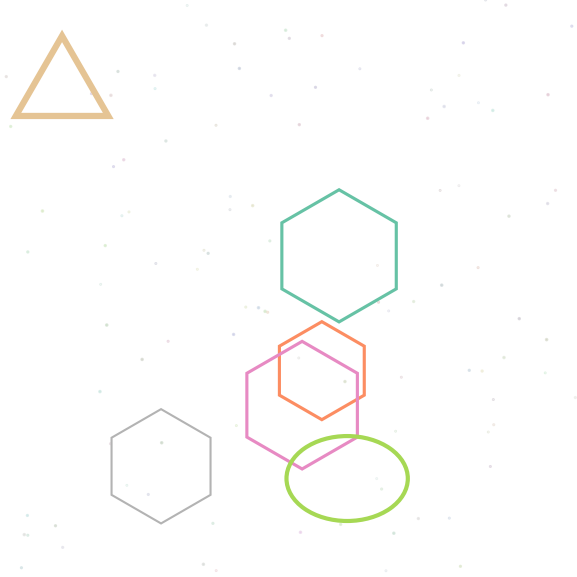[{"shape": "hexagon", "thickness": 1.5, "radius": 0.57, "center": [0.587, 0.556]}, {"shape": "hexagon", "thickness": 1.5, "radius": 0.42, "center": [0.557, 0.357]}, {"shape": "hexagon", "thickness": 1.5, "radius": 0.55, "center": [0.523, 0.298]}, {"shape": "oval", "thickness": 2, "radius": 0.53, "center": [0.601, 0.171]}, {"shape": "triangle", "thickness": 3, "radius": 0.46, "center": [0.107, 0.845]}, {"shape": "hexagon", "thickness": 1, "radius": 0.49, "center": [0.279, 0.192]}]